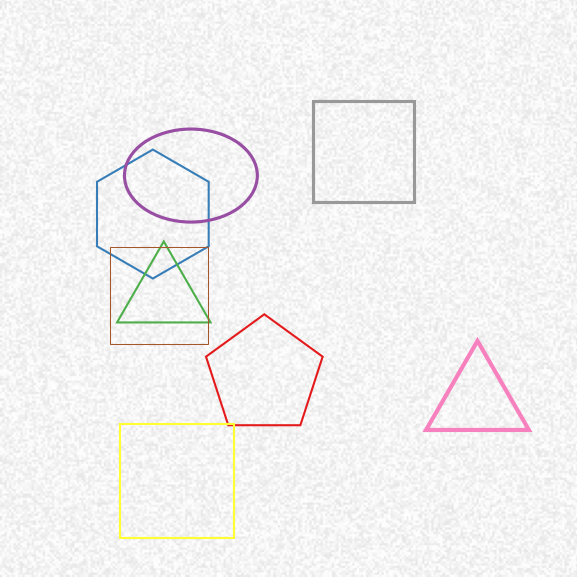[{"shape": "pentagon", "thickness": 1, "radius": 0.53, "center": [0.458, 0.349]}, {"shape": "hexagon", "thickness": 1, "radius": 0.56, "center": [0.265, 0.628]}, {"shape": "triangle", "thickness": 1, "radius": 0.47, "center": [0.284, 0.488]}, {"shape": "oval", "thickness": 1.5, "radius": 0.58, "center": [0.331, 0.695]}, {"shape": "square", "thickness": 1, "radius": 0.5, "center": [0.306, 0.166]}, {"shape": "square", "thickness": 0.5, "radius": 0.42, "center": [0.275, 0.487]}, {"shape": "triangle", "thickness": 2, "radius": 0.51, "center": [0.827, 0.306]}, {"shape": "square", "thickness": 1.5, "radius": 0.44, "center": [0.629, 0.736]}]